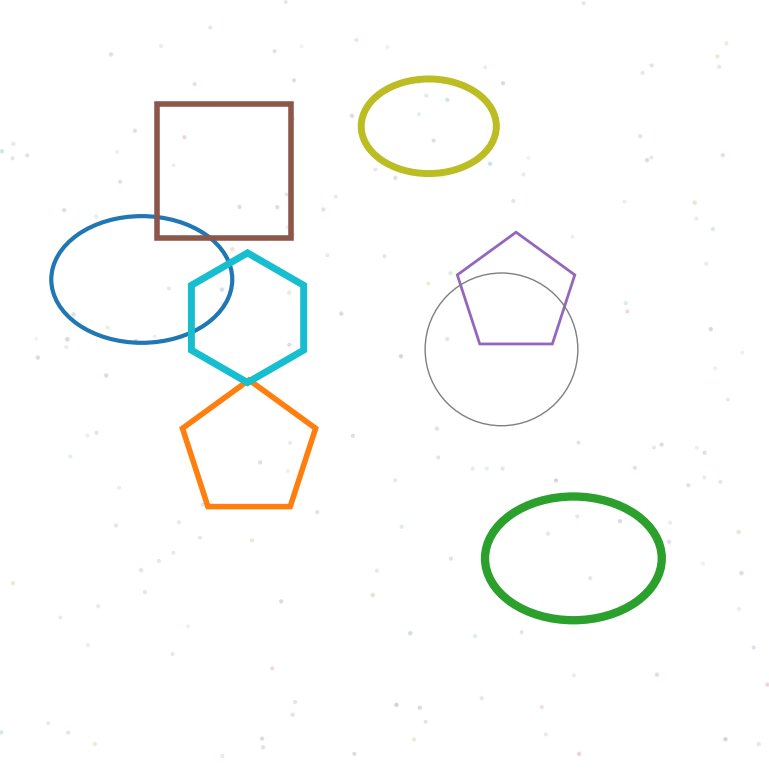[{"shape": "oval", "thickness": 1.5, "radius": 0.59, "center": [0.184, 0.637]}, {"shape": "pentagon", "thickness": 2, "radius": 0.45, "center": [0.323, 0.416]}, {"shape": "oval", "thickness": 3, "radius": 0.57, "center": [0.745, 0.275]}, {"shape": "pentagon", "thickness": 1, "radius": 0.4, "center": [0.67, 0.618]}, {"shape": "square", "thickness": 2, "radius": 0.44, "center": [0.291, 0.778]}, {"shape": "circle", "thickness": 0.5, "radius": 0.5, "center": [0.651, 0.546]}, {"shape": "oval", "thickness": 2.5, "radius": 0.44, "center": [0.557, 0.836]}, {"shape": "hexagon", "thickness": 2.5, "radius": 0.42, "center": [0.321, 0.587]}]